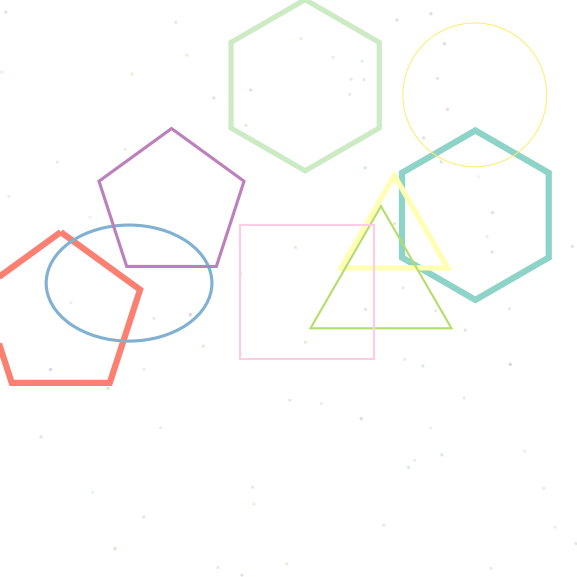[{"shape": "hexagon", "thickness": 3, "radius": 0.73, "center": [0.823, 0.627]}, {"shape": "triangle", "thickness": 2.5, "radius": 0.53, "center": [0.683, 0.589]}, {"shape": "pentagon", "thickness": 3, "radius": 0.72, "center": [0.105, 0.453]}, {"shape": "oval", "thickness": 1.5, "radius": 0.72, "center": [0.223, 0.509]}, {"shape": "triangle", "thickness": 1, "radius": 0.7, "center": [0.66, 0.501]}, {"shape": "square", "thickness": 1, "radius": 0.58, "center": [0.532, 0.494]}, {"shape": "pentagon", "thickness": 1.5, "radius": 0.66, "center": [0.297, 0.645]}, {"shape": "hexagon", "thickness": 2.5, "radius": 0.74, "center": [0.528, 0.852]}, {"shape": "circle", "thickness": 0.5, "radius": 0.62, "center": [0.822, 0.835]}]